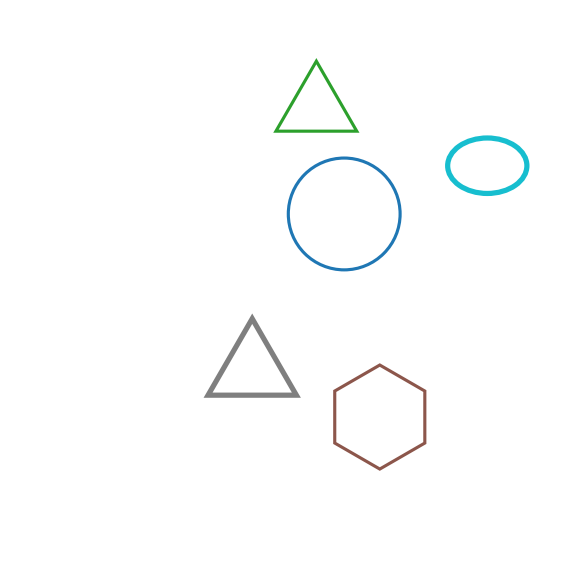[{"shape": "circle", "thickness": 1.5, "radius": 0.48, "center": [0.596, 0.629]}, {"shape": "triangle", "thickness": 1.5, "radius": 0.4, "center": [0.548, 0.812]}, {"shape": "hexagon", "thickness": 1.5, "radius": 0.45, "center": [0.658, 0.277]}, {"shape": "triangle", "thickness": 2.5, "radius": 0.44, "center": [0.437, 0.359]}, {"shape": "oval", "thickness": 2.5, "radius": 0.34, "center": [0.844, 0.712]}]